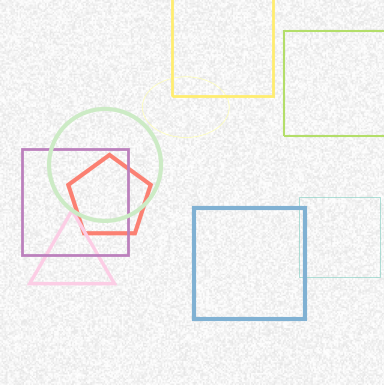[{"shape": "square", "thickness": 0.5, "radius": 0.53, "center": [0.881, 0.385]}, {"shape": "oval", "thickness": 0.5, "radius": 0.56, "center": [0.483, 0.722]}, {"shape": "pentagon", "thickness": 3, "radius": 0.56, "center": [0.284, 0.485]}, {"shape": "square", "thickness": 3, "radius": 0.72, "center": [0.648, 0.316]}, {"shape": "square", "thickness": 1.5, "radius": 0.68, "center": [0.872, 0.783]}, {"shape": "triangle", "thickness": 2.5, "radius": 0.64, "center": [0.187, 0.327]}, {"shape": "square", "thickness": 2, "radius": 0.69, "center": [0.194, 0.475]}, {"shape": "circle", "thickness": 3, "radius": 0.73, "center": [0.273, 0.572]}, {"shape": "square", "thickness": 2, "radius": 0.66, "center": [0.578, 0.882]}]